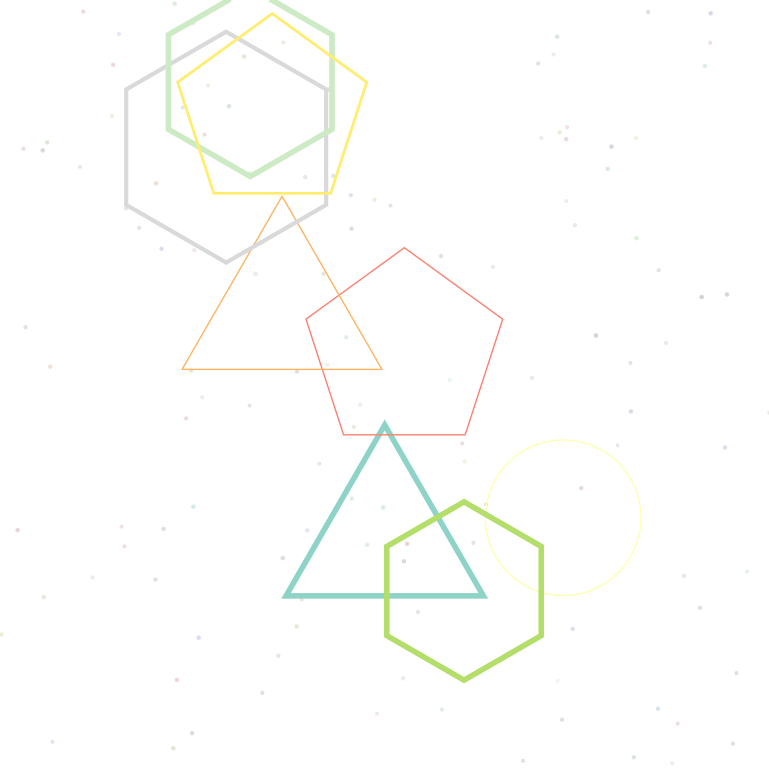[{"shape": "triangle", "thickness": 2, "radius": 0.74, "center": [0.5, 0.3]}, {"shape": "circle", "thickness": 0.5, "radius": 0.51, "center": [0.731, 0.328]}, {"shape": "pentagon", "thickness": 0.5, "radius": 0.67, "center": [0.525, 0.544]}, {"shape": "triangle", "thickness": 0.5, "radius": 0.75, "center": [0.366, 0.595]}, {"shape": "hexagon", "thickness": 2, "radius": 0.58, "center": [0.603, 0.232]}, {"shape": "hexagon", "thickness": 1.5, "radius": 0.75, "center": [0.294, 0.809]}, {"shape": "hexagon", "thickness": 2, "radius": 0.61, "center": [0.325, 0.893]}, {"shape": "pentagon", "thickness": 1, "radius": 0.65, "center": [0.354, 0.853]}]